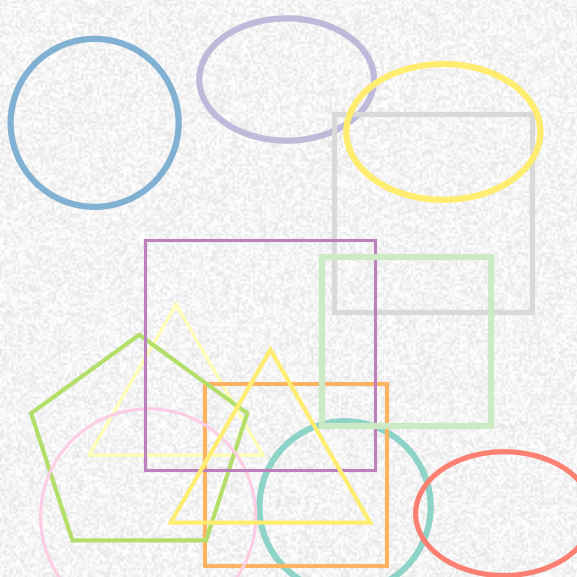[{"shape": "circle", "thickness": 3, "radius": 0.74, "center": [0.597, 0.122]}, {"shape": "triangle", "thickness": 1.5, "radius": 0.87, "center": [0.305, 0.298]}, {"shape": "oval", "thickness": 3, "radius": 0.76, "center": [0.496, 0.861]}, {"shape": "oval", "thickness": 2.5, "radius": 0.77, "center": [0.873, 0.11]}, {"shape": "circle", "thickness": 3, "radius": 0.73, "center": [0.164, 0.786]}, {"shape": "square", "thickness": 2, "radius": 0.79, "center": [0.513, 0.177]}, {"shape": "pentagon", "thickness": 2, "radius": 0.98, "center": [0.241, 0.223]}, {"shape": "circle", "thickness": 1.5, "radius": 0.93, "center": [0.257, 0.105]}, {"shape": "square", "thickness": 2.5, "radius": 0.86, "center": [0.75, 0.63]}, {"shape": "square", "thickness": 1.5, "radius": 0.99, "center": [0.45, 0.385]}, {"shape": "square", "thickness": 3, "radius": 0.73, "center": [0.704, 0.408]}, {"shape": "triangle", "thickness": 2, "radius": 1.0, "center": [0.468, 0.194]}, {"shape": "oval", "thickness": 3, "radius": 0.84, "center": [0.768, 0.771]}]